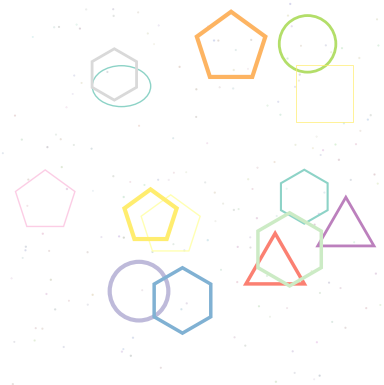[{"shape": "hexagon", "thickness": 1.5, "radius": 0.35, "center": [0.79, 0.489]}, {"shape": "oval", "thickness": 1, "radius": 0.38, "center": [0.315, 0.776]}, {"shape": "pentagon", "thickness": 1, "radius": 0.4, "center": [0.443, 0.413]}, {"shape": "circle", "thickness": 3, "radius": 0.38, "center": [0.361, 0.244]}, {"shape": "triangle", "thickness": 2.5, "radius": 0.44, "center": [0.715, 0.306]}, {"shape": "hexagon", "thickness": 2.5, "radius": 0.42, "center": [0.474, 0.22]}, {"shape": "pentagon", "thickness": 3, "radius": 0.47, "center": [0.6, 0.876]}, {"shape": "circle", "thickness": 2, "radius": 0.37, "center": [0.799, 0.886]}, {"shape": "pentagon", "thickness": 1, "radius": 0.41, "center": [0.117, 0.477]}, {"shape": "hexagon", "thickness": 2, "radius": 0.33, "center": [0.297, 0.807]}, {"shape": "triangle", "thickness": 2, "radius": 0.42, "center": [0.898, 0.403]}, {"shape": "hexagon", "thickness": 2.5, "radius": 0.47, "center": [0.752, 0.352]}, {"shape": "square", "thickness": 0.5, "radius": 0.37, "center": [0.842, 0.757]}, {"shape": "pentagon", "thickness": 3, "radius": 0.36, "center": [0.391, 0.437]}]